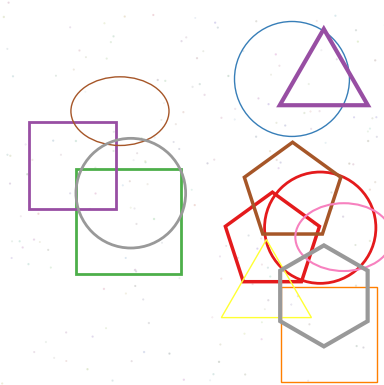[{"shape": "circle", "thickness": 2, "radius": 0.72, "center": [0.832, 0.409]}, {"shape": "pentagon", "thickness": 2.5, "radius": 0.64, "center": [0.708, 0.372]}, {"shape": "circle", "thickness": 1, "radius": 0.75, "center": [0.758, 0.795]}, {"shape": "square", "thickness": 2, "radius": 0.68, "center": [0.333, 0.425]}, {"shape": "square", "thickness": 2, "radius": 0.57, "center": [0.187, 0.57]}, {"shape": "triangle", "thickness": 3, "radius": 0.66, "center": [0.841, 0.793]}, {"shape": "square", "thickness": 1, "radius": 0.62, "center": [0.855, 0.132]}, {"shape": "triangle", "thickness": 1, "radius": 0.68, "center": [0.692, 0.243]}, {"shape": "pentagon", "thickness": 2.5, "radius": 0.66, "center": [0.76, 0.499]}, {"shape": "oval", "thickness": 1, "radius": 0.64, "center": [0.312, 0.711]}, {"shape": "oval", "thickness": 1.5, "radius": 0.63, "center": [0.893, 0.384]}, {"shape": "hexagon", "thickness": 3, "radius": 0.66, "center": [0.841, 0.231]}, {"shape": "circle", "thickness": 2, "radius": 0.71, "center": [0.34, 0.498]}]